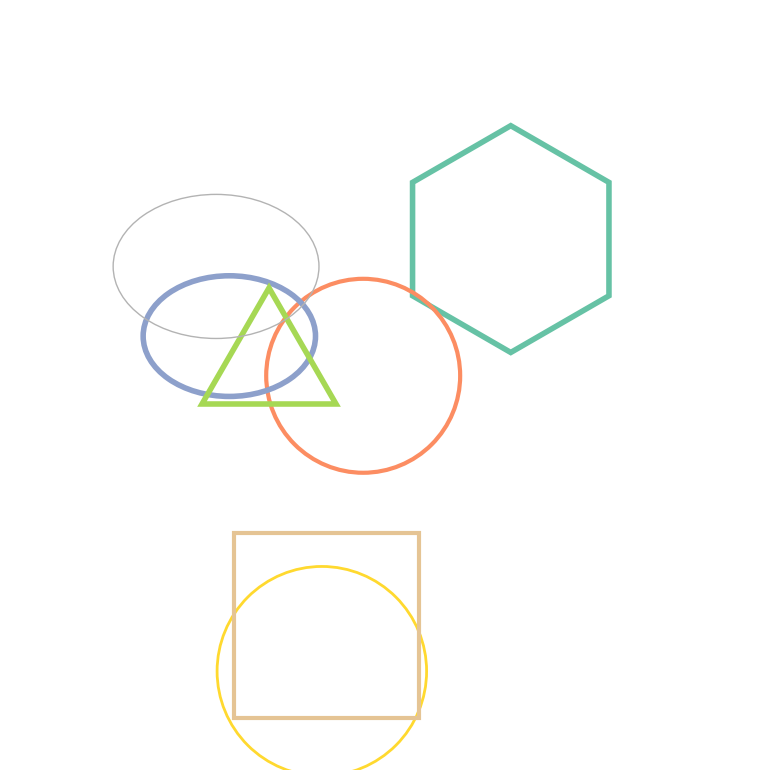[{"shape": "hexagon", "thickness": 2, "radius": 0.74, "center": [0.663, 0.69]}, {"shape": "circle", "thickness": 1.5, "radius": 0.63, "center": [0.472, 0.512]}, {"shape": "oval", "thickness": 2, "radius": 0.56, "center": [0.298, 0.564]}, {"shape": "triangle", "thickness": 2, "radius": 0.5, "center": [0.349, 0.526]}, {"shape": "circle", "thickness": 1, "radius": 0.68, "center": [0.418, 0.128]}, {"shape": "square", "thickness": 1.5, "radius": 0.6, "center": [0.424, 0.187]}, {"shape": "oval", "thickness": 0.5, "radius": 0.67, "center": [0.281, 0.654]}]